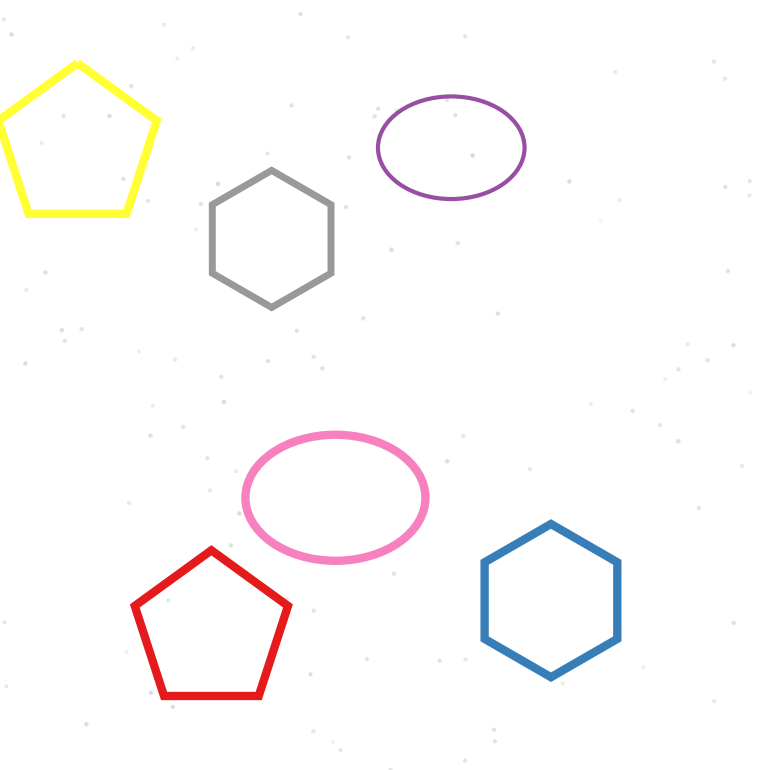[{"shape": "pentagon", "thickness": 3, "radius": 0.52, "center": [0.275, 0.181]}, {"shape": "hexagon", "thickness": 3, "radius": 0.5, "center": [0.716, 0.22]}, {"shape": "oval", "thickness": 1.5, "radius": 0.48, "center": [0.586, 0.808]}, {"shape": "pentagon", "thickness": 3, "radius": 0.54, "center": [0.101, 0.81]}, {"shape": "oval", "thickness": 3, "radius": 0.58, "center": [0.436, 0.354]}, {"shape": "hexagon", "thickness": 2.5, "radius": 0.44, "center": [0.353, 0.69]}]